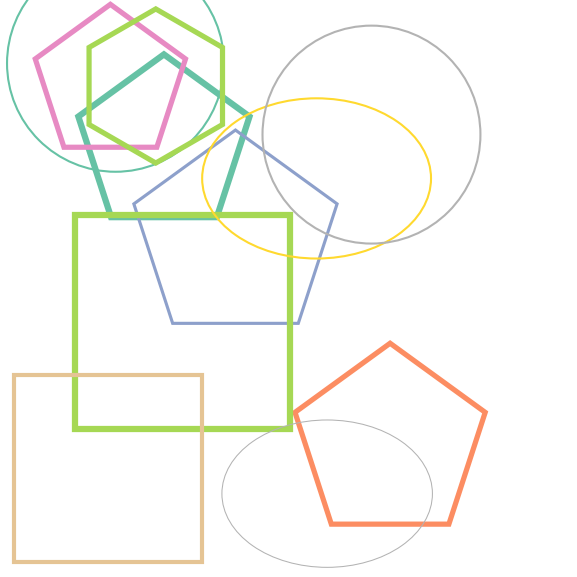[{"shape": "circle", "thickness": 1, "radius": 0.94, "center": [0.2, 0.89]}, {"shape": "pentagon", "thickness": 3, "radius": 0.78, "center": [0.284, 0.749]}, {"shape": "pentagon", "thickness": 2.5, "radius": 0.87, "center": [0.676, 0.232]}, {"shape": "pentagon", "thickness": 1.5, "radius": 0.93, "center": [0.408, 0.589]}, {"shape": "pentagon", "thickness": 2.5, "radius": 0.68, "center": [0.191, 0.855]}, {"shape": "hexagon", "thickness": 2.5, "radius": 0.67, "center": [0.27, 0.85]}, {"shape": "square", "thickness": 3, "radius": 0.93, "center": [0.317, 0.442]}, {"shape": "oval", "thickness": 1, "radius": 0.99, "center": [0.548, 0.69]}, {"shape": "square", "thickness": 2, "radius": 0.81, "center": [0.187, 0.188]}, {"shape": "circle", "thickness": 1, "radius": 0.94, "center": [0.643, 0.766]}, {"shape": "oval", "thickness": 0.5, "radius": 0.91, "center": [0.567, 0.144]}]